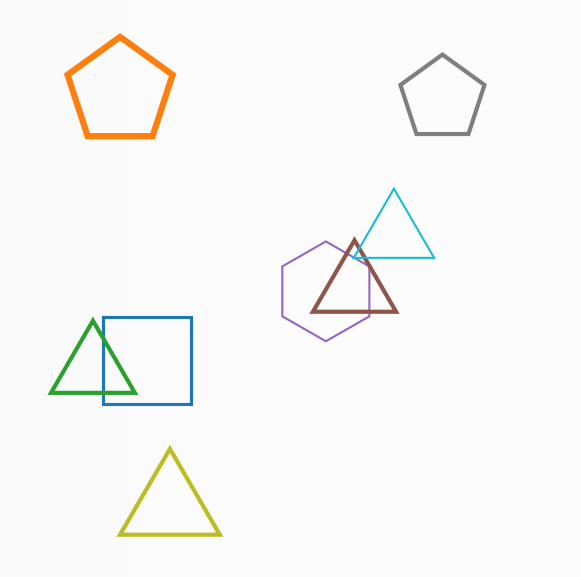[{"shape": "square", "thickness": 1.5, "radius": 0.38, "center": [0.253, 0.375]}, {"shape": "pentagon", "thickness": 3, "radius": 0.48, "center": [0.207, 0.84]}, {"shape": "triangle", "thickness": 2, "radius": 0.42, "center": [0.16, 0.361]}, {"shape": "hexagon", "thickness": 1, "radius": 0.43, "center": [0.561, 0.495]}, {"shape": "triangle", "thickness": 2, "radius": 0.41, "center": [0.61, 0.501]}, {"shape": "pentagon", "thickness": 2, "radius": 0.38, "center": [0.761, 0.829]}, {"shape": "triangle", "thickness": 2, "radius": 0.5, "center": [0.292, 0.123]}, {"shape": "triangle", "thickness": 1, "radius": 0.4, "center": [0.678, 0.593]}]